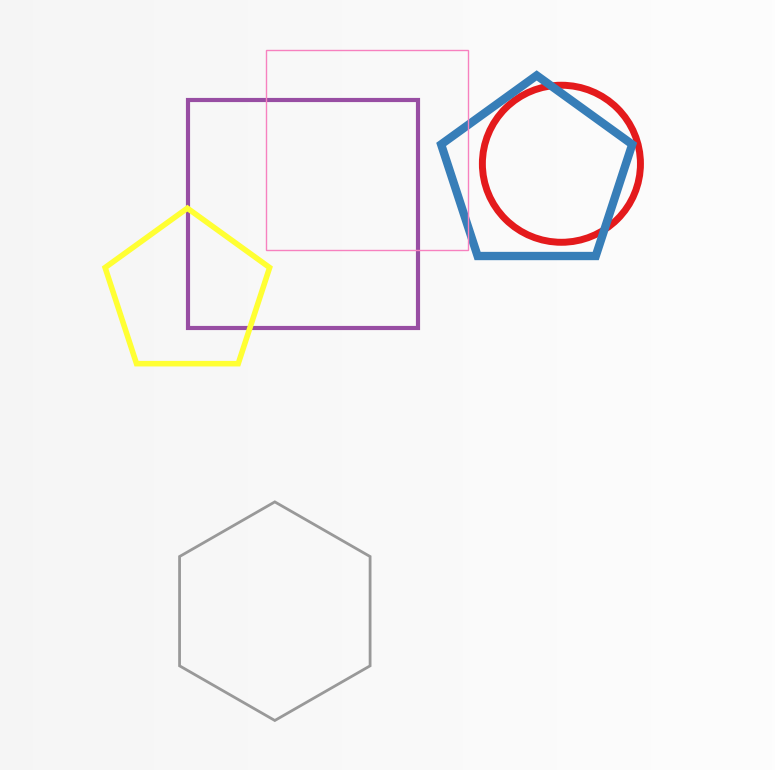[{"shape": "circle", "thickness": 2.5, "radius": 0.51, "center": [0.724, 0.787]}, {"shape": "pentagon", "thickness": 3, "radius": 0.65, "center": [0.692, 0.772]}, {"shape": "square", "thickness": 1.5, "radius": 0.74, "center": [0.391, 0.722]}, {"shape": "pentagon", "thickness": 2, "radius": 0.56, "center": [0.242, 0.618]}, {"shape": "square", "thickness": 0.5, "radius": 0.65, "center": [0.473, 0.805]}, {"shape": "hexagon", "thickness": 1, "radius": 0.71, "center": [0.355, 0.206]}]